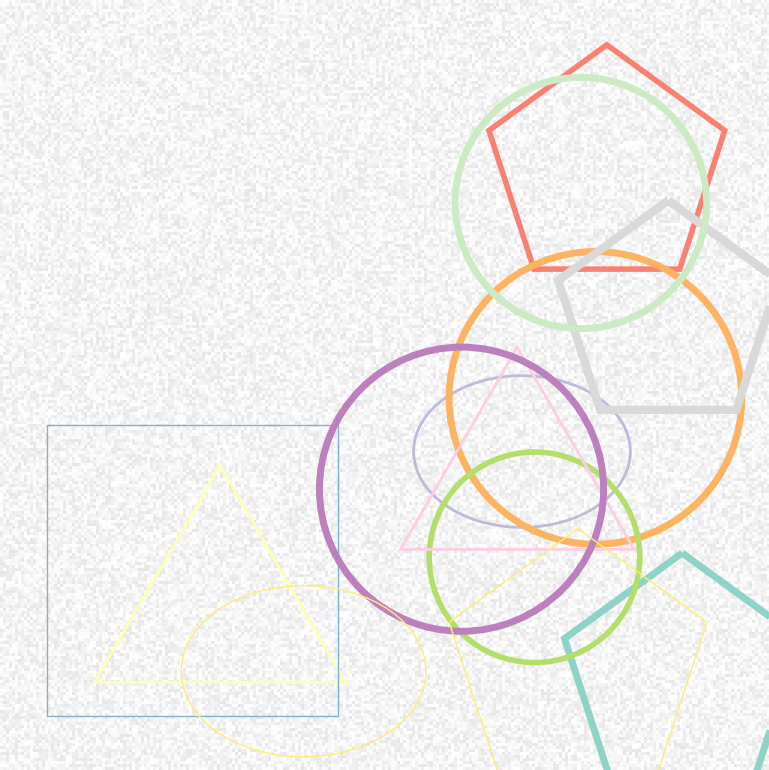[{"shape": "pentagon", "thickness": 2.5, "radius": 0.8, "center": [0.886, 0.121]}, {"shape": "triangle", "thickness": 1, "radius": 0.94, "center": [0.286, 0.208]}, {"shape": "oval", "thickness": 1, "radius": 0.7, "center": [0.678, 0.414]}, {"shape": "pentagon", "thickness": 2, "radius": 0.81, "center": [0.788, 0.781]}, {"shape": "square", "thickness": 0.5, "radius": 0.95, "center": [0.25, 0.259]}, {"shape": "circle", "thickness": 2.5, "radius": 0.95, "center": [0.773, 0.483]}, {"shape": "circle", "thickness": 2, "radius": 0.68, "center": [0.694, 0.276]}, {"shape": "triangle", "thickness": 1, "radius": 0.88, "center": [0.672, 0.374]}, {"shape": "pentagon", "thickness": 3, "radius": 0.75, "center": [0.868, 0.589]}, {"shape": "circle", "thickness": 2.5, "radius": 0.92, "center": [0.599, 0.365]}, {"shape": "circle", "thickness": 2.5, "radius": 0.82, "center": [0.754, 0.736]}, {"shape": "oval", "thickness": 0.5, "radius": 0.79, "center": [0.394, 0.128]}, {"shape": "pentagon", "thickness": 0.5, "radius": 0.88, "center": [0.751, 0.138]}]